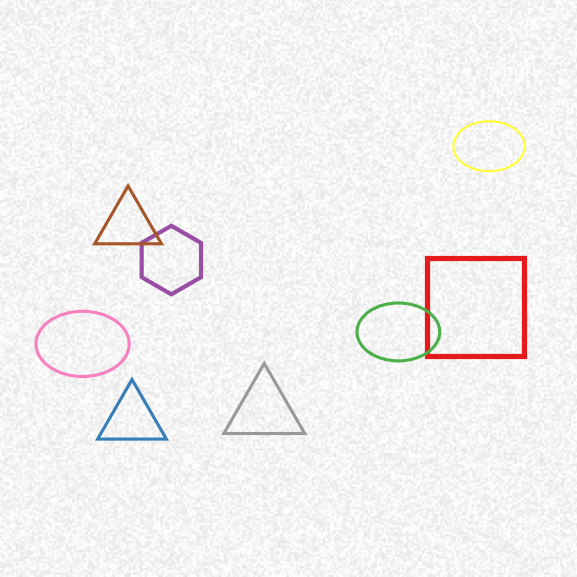[{"shape": "square", "thickness": 2.5, "radius": 0.42, "center": [0.824, 0.468]}, {"shape": "triangle", "thickness": 1.5, "radius": 0.34, "center": [0.229, 0.273]}, {"shape": "oval", "thickness": 1.5, "radius": 0.36, "center": [0.69, 0.424]}, {"shape": "hexagon", "thickness": 2, "radius": 0.3, "center": [0.297, 0.549]}, {"shape": "oval", "thickness": 1, "radius": 0.31, "center": [0.847, 0.746]}, {"shape": "triangle", "thickness": 1.5, "radius": 0.33, "center": [0.222, 0.61]}, {"shape": "oval", "thickness": 1.5, "radius": 0.4, "center": [0.143, 0.404]}, {"shape": "triangle", "thickness": 1.5, "radius": 0.4, "center": [0.458, 0.289]}]